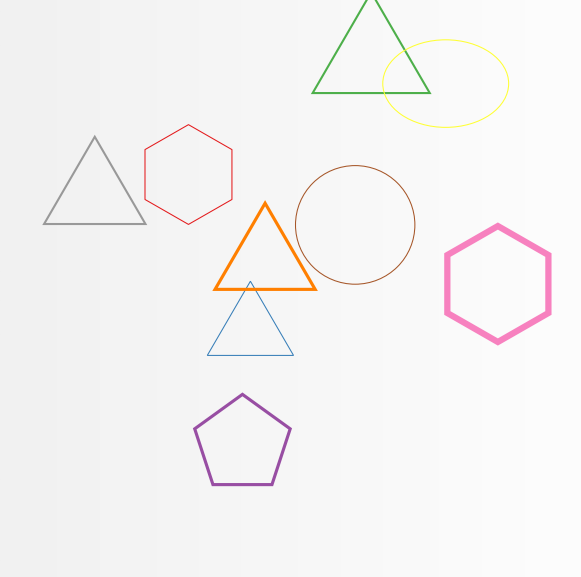[{"shape": "hexagon", "thickness": 0.5, "radius": 0.43, "center": [0.324, 0.697]}, {"shape": "triangle", "thickness": 0.5, "radius": 0.43, "center": [0.431, 0.427]}, {"shape": "triangle", "thickness": 1, "radius": 0.58, "center": [0.639, 0.896]}, {"shape": "pentagon", "thickness": 1.5, "radius": 0.43, "center": [0.417, 0.23]}, {"shape": "triangle", "thickness": 1.5, "radius": 0.5, "center": [0.456, 0.548]}, {"shape": "oval", "thickness": 0.5, "radius": 0.54, "center": [0.767, 0.854]}, {"shape": "circle", "thickness": 0.5, "radius": 0.51, "center": [0.611, 0.61]}, {"shape": "hexagon", "thickness": 3, "radius": 0.5, "center": [0.857, 0.507]}, {"shape": "triangle", "thickness": 1, "radius": 0.5, "center": [0.163, 0.662]}]